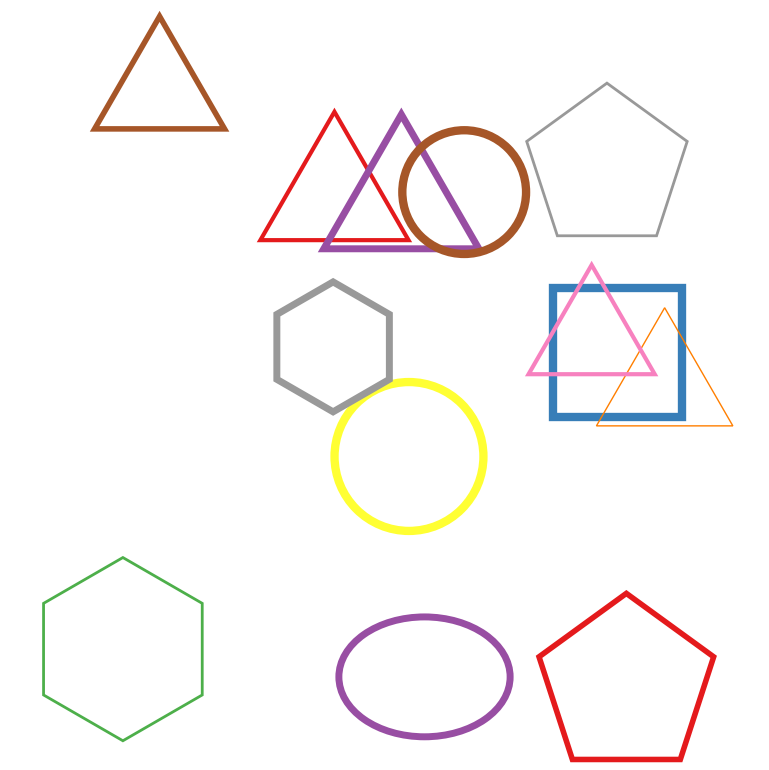[{"shape": "pentagon", "thickness": 2, "radius": 0.6, "center": [0.813, 0.11]}, {"shape": "triangle", "thickness": 1.5, "radius": 0.56, "center": [0.434, 0.744]}, {"shape": "square", "thickness": 3, "radius": 0.42, "center": [0.802, 0.543]}, {"shape": "hexagon", "thickness": 1, "radius": 0.59, "center": [0.16, 0.157]}, {"shape": "triangle", "thickness": 2.5, "radius": 0.58, "center": [0.521, 0.735]}, {"shape": "oval", "thickness": 2.5, "radius": 0.56, "center": [0.551, 0.121]}, {"shape": "triangle", "thickness": 0.5, "radius": 0.51, "center": [0.863, 0.498]}, {"shape": "circle", "thickness": 3, "radius": 0.48, "center": [0.531, 0.407]}, {"shape": "triangle", "thickness": 2, "radius": 0.49, "center": [0.207, 0.881]}, {"shape": "circle", "thickness": 3, "radius": 0.4, "center": [0.603, 0.751]}, {"shape": "triangle", "thickness": 1.5, "radius": 0.47, "center": [0.768, 0.561]}, {"shape": "hexagon", "thickness": 2.5, "radius": 0.42, "center": [0.433, 0.55]}, {"shape": "pentagon", "thickness": 1, "radius": 0.55, "center": [0.788, 0.782]}]